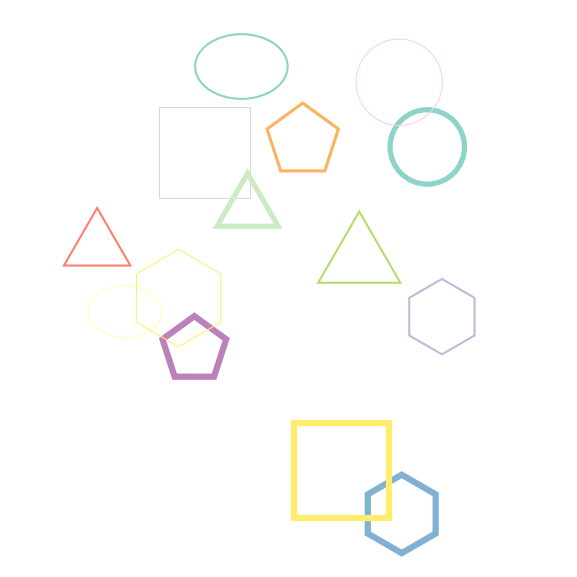[{"shape": "oval", "thickness": 1, "radius": 0.4, "center": [0.418, 0.884]}, {"shape": "circle", "thickness": 2.5, "radius": 0.32, "center": [0.74, 0.745]}, {"shape": "oval", "thickness": 0.5, "radius": 0.32, "center": [0.217, 0.459]}, {"shape": "hexagon", "thickness": 1, "radius": 0.33, "center": [0.765, 0.451]}, {"shape": "triangle", "thickness": 1, "radius": 0.33, "center": [0.168, 0.573]}, {"shape": "hexagon", "thickness": 3, "radius": 0.34, "center": [0.696, 0.109]}, {"shape": "pentagon", "thickness": 1.5, "radius": 0.32, "center": [0.524, 0.756]}, {"shape": "triangle", "thickness": 1, "radius": 0.41, "center": [0.622, 0.551]}, {"shape": "circle", "thickness": 0.5, "radius": 0.37, "center": [0.691, 0.857]}, {"shape": "square", "thickness": 0.5, "radius": 0.39, "center": [0.354, 0.735]}, {"shape": "pentagon", "thickness": 3, "radius": 0.29, "center": [0.337, 0.394]}, {"shape": "triangle", "thickness": 2.5, "radius": 0.31, "center": [0.429, 0.638]}, {"shape": "hexagon", "thickness": 0.5, "radius": 0.42, "center": [0.309, 0.483]}, {"shape": "square", "thickness": 3, "radius": 0.41, "center": [0.592, 0.185]}]